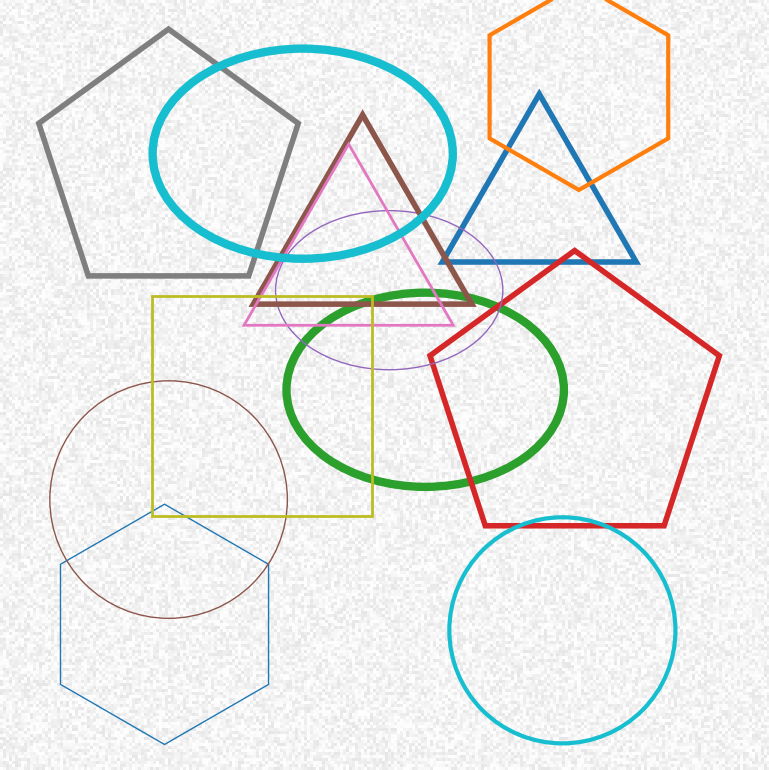[{"shape": "triangle", "thickness": 2, "radius": 0.73, "center": [0.7, 0.732]}, {"shape": "hexagon", "thickness": 0.5, "radius": 0.78, "center": [0.214, 0.189]}, {"shape": "hexagon", "thickness": 1.5, "radius": 0.67, "center": [0.752, 0.887]}, {"shape": "oval", "thickness": 3, "radius": 0.9, "center": [0.552, 0.494]}, {"shape": "pentagon", "thickness": 2, "radius": 0.99, "center": [0.746, 0.477]}, {"shape": "oval", "thickness": 0.5, "radius": 0.74, "center": [0.505, 0.623]}, {"shape": "circle", "thickness": 0.5, "radius": 0.77, "center": [0.219, 0.351]}, {"shape": "triangle", "thickness": 2, "radius": 0.82, "center": [0.471, 0.687]}, {"shape": "triangle", "thickness": 1, "radius": 0.78, "center": [0.453, 0.656]}, {"shape": "pentagon", "thickness": 2, "radius": 0.89, "center": [0.219, 0.785]}, {"shape": "square", "thickness": 1, "radius": 0.71, "center": [0.341, 0.473]}, {"shape": "oval", "thickness": 3, "radius": 0.97, "center": [0.393, 0.8]}, {"shape": "circle", "thickness": 1.5, "radius": 0.73, "center": [0.73, 0.181]}]